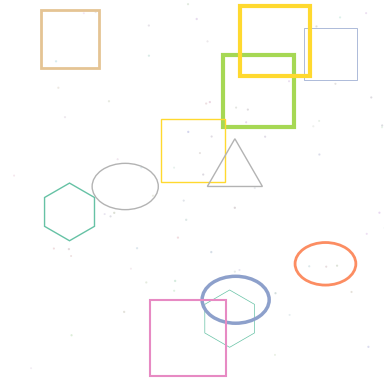[{"shape": "hexagon", "thickness": 0.5, "radius": 0.37, "center": [0.596, 0.172]}, {"shape": "hexagon", "thickness": 1, "radius": 0.37, "center": [0.181, 0.45]}, {"shape": "oval", "thickness": 2, "radius": 0.39, "center": [0.845, 0.315]}, {"shape": "square", "thickness": 0.5, "radius": 0.34, "center": [0.858, 0.86]}, {"shape": "oval", "thickness": 2.5, "radius": 0.44, "center": [0.612, 0.221]}, {"shape": "square", "thickness": 1.5, "radius": 0.49, "center": [0.488, 0.121]}, {"shape": "square", "thickness": 3, "radius": 0.47, "center": [0.672, 0.763]}, {"shape": "square", "thickness": 1, "radius": 0.41, "center": [0.501, 0.609]}, {"shape": "square", "thickness": 3, "radius": 0.45, "center": [0.714, 0.894]}, {"shape": "square", "thickness": 2, "radius": 0.38, "center": [0.183, 0.898]}, {"shape": "triangle", "thickness": 1, "radius": 0.41, "center": [0.61, 0.557]}, {"shape": "oval", "thickness": 1, "radius": 0.43, "center": [0.325, 0.516]}]